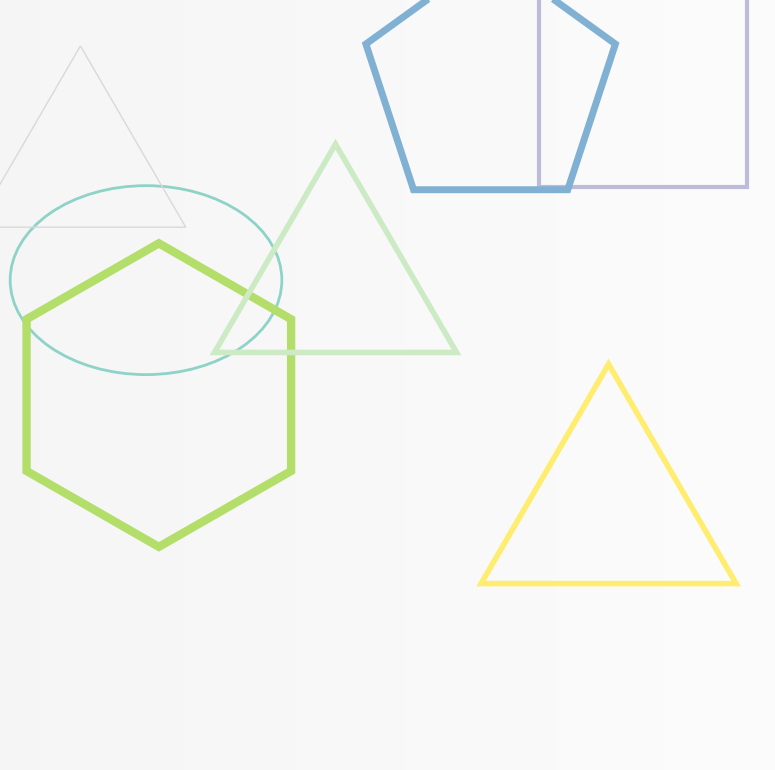[{"shape": "oval", "thickness": 1, "radius": 0.88, "center": [0.188, 0.636]}, {"shape": "square", "thickness": 1.5, "radius": 0.67, "center": [0.83, 0.891]}, {"shape": "pentagon", "thickness": 2.5, "radius": 0.85, "center": [0.633, 0.891]}, {"shape": "hexagon", "thickness": 3, "radius": 0.99, "center": [0.205, 0.487]}, {"shape": "triangle", "thickness": 0.5, "radius": 0.78, "center": [0.104, 0.783]}, {"shape": "triangle", "thickness": 2, "radius": 0.9, "center": [0.433, 0.632]}, {"shape": "triangle", "thickness": 2, "radius": 0.95, "center": [0.785, 0.337]}]